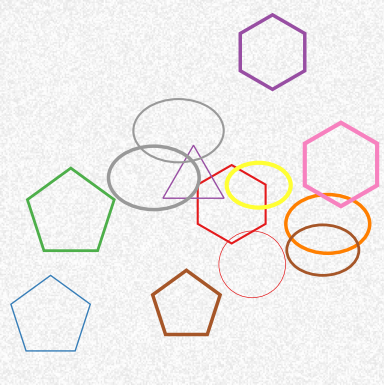[{"shape": "circle", "thickness": 0.5, "radius": 0.43, "center": [0.655, 0.313]}, {"shape": "hexagon", "thickness": 1.5, "radius": 0.51, "center": [0.602, 0.469]}, {"shape": "pentagon", "thickness": 1, "radius": 0.54, "center": [0.131, 0.176]}, {"shape": "pentagon", "thickness": 2, "radius": 0.59, "center": [0.184, 0.445]}, {"shape": "hexagon", "thickness": 2.5, "radius": 0.48, "center": [0.708, 0.865]}, {"shape": "triangle", "thickness": 1, "radius": 0.46, "center": [0.503, 0.531]}, {"shape": "oval", "thickness": 2.5, "radius": 0.54, "center": [0.851, 0.418]}, {"shape": "oval", "thickness": 3, "radius": 0.42, "center": [0.672, 0.519]}, {"shape": "oval", "thickness": 2, "radius": 0.47, "center": [0.839, 0.35]}, {"shape": "pentagon", "thickness": 2.5, "radius": 0.46, "center": [0.484, 0.206]}, {"shape": "hexagon", "thickness": 3, "radius": 0.54, "center": [0.886, 0.573]}, {"shape": "oval", "thickness": 2.5, "radius": 0.59, "center": [0.4, 0.538]}, {"shape": "oval", "thickness": 1.5, "radius": 0.59, "center": [0.464, 0.661]}]